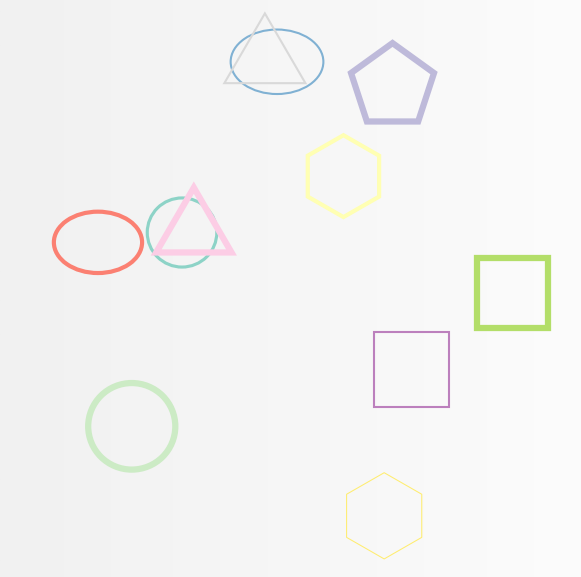[{"shape": "circle", "thickness": 1.5, "radius": 0.3, "center": [0.313, 0.597]}, {"shape": "hexagon", "thickness": 2, "radius": 0.35, "center": [0.591, 0.694]}, {"shape": "pentagon", "thickness": 3, "radius": 0.38, "center": [0.675, 0.849]}, {"shape": "oval", "thickness": 2, "radius": 0.38, "center": [0.169, 0.579]}, {"shape": "oval", "thickness": 1, "radius": 0.4, "center": [0.477, 0.892]}, {"shape": "square", "thickness": 3, "radius": 0.3, "center": [0.882, 0.492]}, {"shape": "triangle", "thickness": 3, "radius": 0.37, "center": [0.333, 0.599]}, {"shape": "triangle", "thickness": 1, "radius": 0.4, "center": [0.456, 0.895]}, {"shape": "square", "thickness": 1, "radius": 0.32, "center": [0.708, 0.359]}, {"shape": "circle", "thickness": 3, "radius": 0.37, "center": [0.227, 0.261]}, {"shape": "hexagon", "thickness": 0.5, "radius": 0.37, "center": [0.661, 0.106]}]